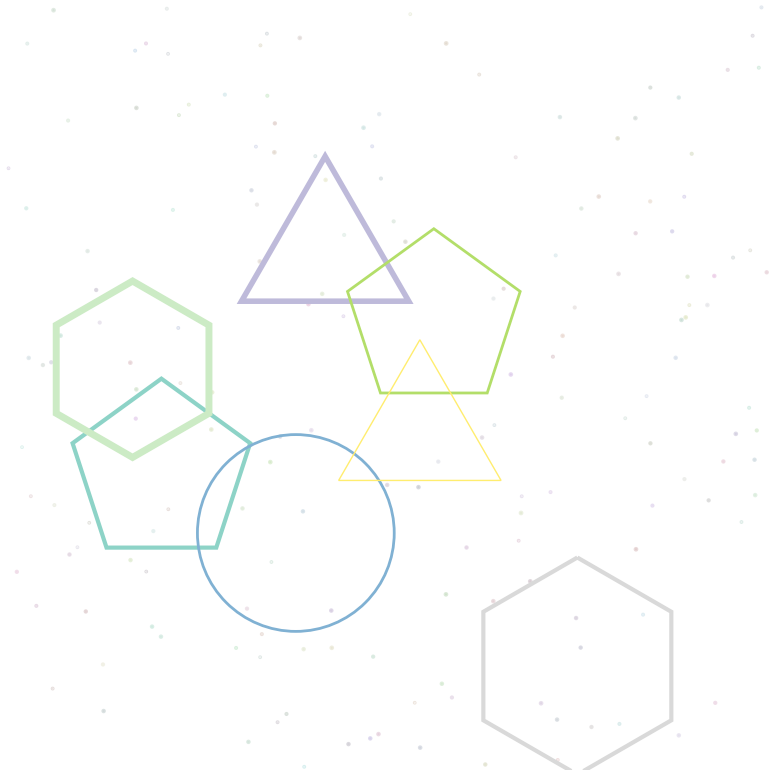[{"shape": "pentagon", "thickness": 1.5, "radius": 0.61, "center": [0.21, 0.387]}, {"shape": "triangle", "thickness": 2, "radius": 0.63, "center": [0.422, 0.672]}, {"shape": "circle", "thickness": 1, "radius": 0.64, "center": [0.384, 0.308]}, {"shape": "pentagon", "thickness": 1, "radius": 0.59, "center": [0.563, 0.585]}, {"shape": "hexagon", "thickness": 1.5, "radius": 0.7, "center": [0.75, 0.135]}, {"shape": "hexagon", "thickness": 2.5, "radius": 0.57, "center": [0.172, 0.52]}, {"shape": "triangle", "thickness": 0.5, "radius": 0.61, "center": [0.545, 0.437]}]